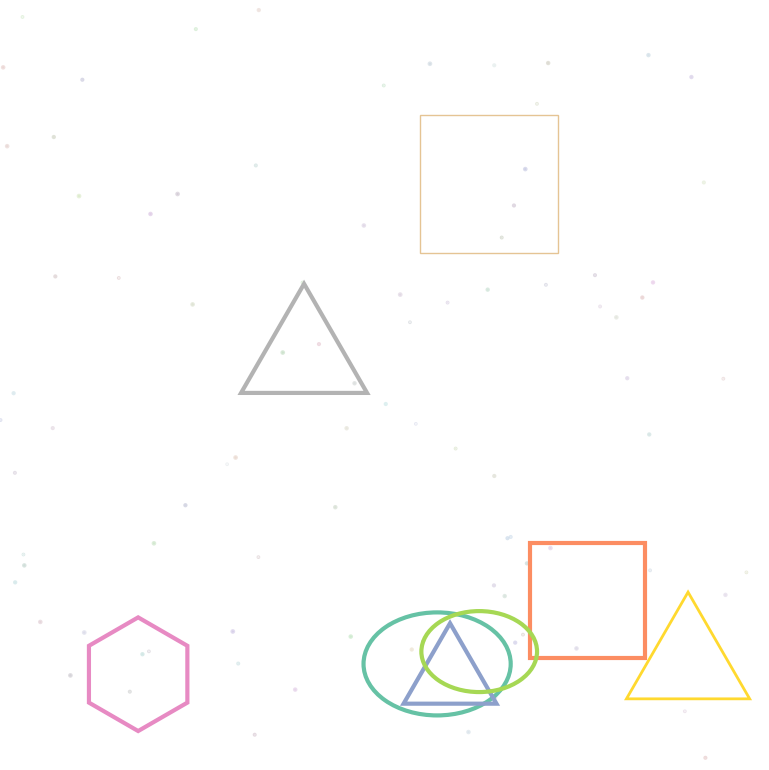[{"shape": "oval", "thickness": 1.5, "radius": 0.48, "center": [0.568, 0.138]}, {"shape": "square", "thickness": 1.5, "radius": 0.37, "center": [0.763, 0.22]}, {"shape": "triangle", "thickness": 1.5, "radius": 0.35, "center": [0.584, 0.121]}, {"shape": "hexagon", "thickness": 1.5, "radius": 0.37, "center": [0.179, 0.124]}, {"shape": "oval", "thickness": 1.5, "radius": 0.38, "center": [0.622, 0.154]}, {"shape": "triangle", "thickness": 1, "radius": 0.46, "center": [0.894, 0.139]}, {"shape": "square", "thickness": 0.5, "radius": 0.45, "center": [0.635, 0.761]}, {"shape": "triangle", "thickness": 1.5, "radius": 0.47, "center": [0.395, 0.537]}]